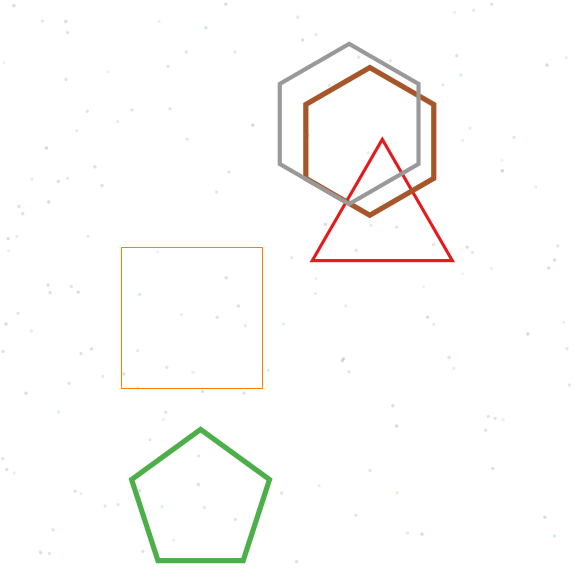[{"shape": "triangle", "thickness": 1.5, "radius": 0.7, "center": [0.662, 0.618]}, {"shape": "pentagon", "thickness": 2.5, "radius": 0.63, "center": [0.347, 0.13]}, {"shape": "square", "thickness": 0.5, "radius": 0.61, "center": [0.332, 0.449]}, {"shape": "hexagon", "thickness": 2.5, "radius": 0.64, "center": [0.64, 0.754]}, {"shape": "hexagon", "thickness": 2, "radius": 0.69, "center": [0.605, 0.785]}]